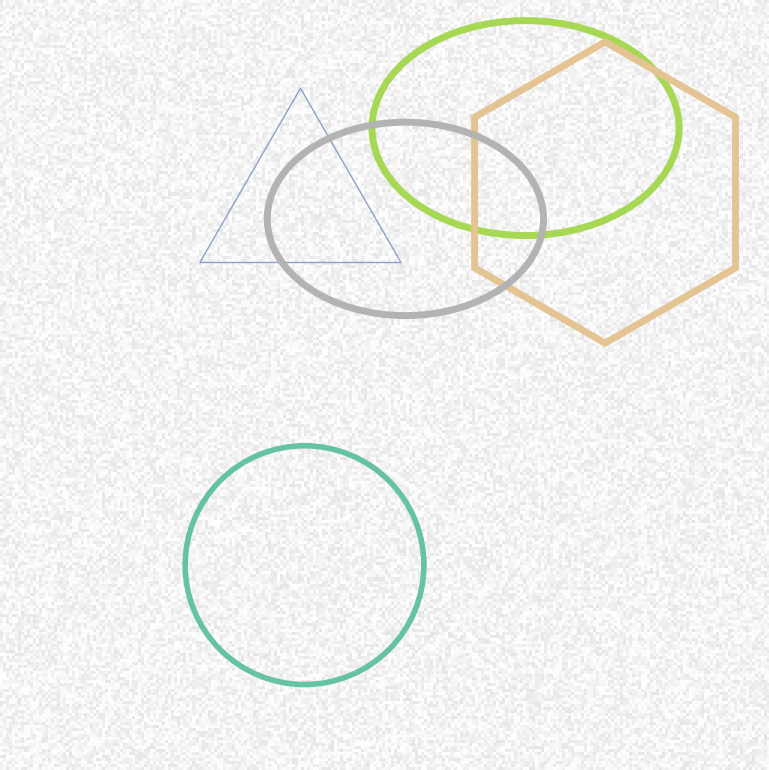[{"shape": "circle", "thickness": 2, "radius": 0.78, "center": [0.395, 0.266]}, {"shape": "triangle", "thickness": 0.5, "radius": 0.75, "center": [0.39, 0.735]}, {"shape": "oval", "thickness": 2.5, "radius": 1.0, "center": [0.683, 0.834]}, {"shape": "hexagon", "thickness": 2.5, "radius": 0.98, "center": [0.786, 0.75]}, {"shape": "oval", "thickness": 2.5, "radius": 0.9, "center": [0.526, 0.716]}]